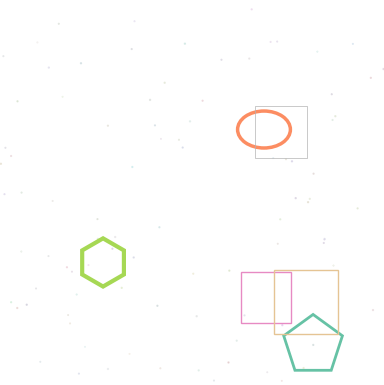[{"shape": "pentagon", "thickness": 2, "radius": 0.4, "center": [0.813, 0.103]}, {"shape": "oval", "thickness": 2.5, "radius": 0.34, "center": [0.686, 0.664]}, {"shape": "square", "thickness": 1, "radius": 0.33, "center": [0.691, 0.227]}, {"shape": "hexagon", "thickness": 3, "radius": 0.31, "center": [0.268, 0.318]}, {"shape": "square", "thickness": 1, "radius": 0.42, "center": [0.794, 0.216]}, {"shape": "square", "thickness": 0.5, "radius": 0.33, "center": [0.73, 0.656]}]